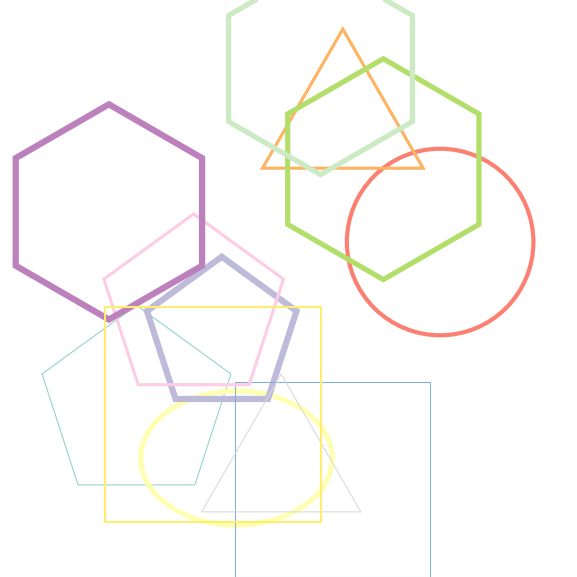[{"shape": "pentagon", "thickness": 0.5, "radius": 0.86, "center": [0.236, 0.298]}, {"shape": "oval", "thickness": 2.5, "radius": 0.83, "center": [0.409, 0.206]}, {"shape": "pentagon", "thickness": 3, "radius": 0.68, "center": [0.384, 0.418]}, {"shape": "circle", "thickness": 2, "radius": 0.81, "center": [0.762, 0.58]}, {"shape": "square", "thickness": 0.5, "radius": 0.84, "center": [0.575, 0.17]}, {"shape": "triangle", "thickness": 1.5, "radius": 0.8, "center": [0.594, 0.788]}, {"shape": "hexagon", "thickness": 2.5, "radius": 0.96, "center": [0.664, 0.706]}, {"shape": "pentagon", "thickness": 1.5, "radius": 0.82, "center": [0.335, 0.465]}, {"shape": "triangle", "thickness": 0.5, "radius": 0.8, "center": [0.487, 0.192]}, {"shape": "hexagon", "thickness": 3, "radius": 0.93, "center": [0.189, 0.632]}, {"shape": "hexagon", "thickness": 2.5, "radius": 0.92, "center": [0.555, 0.88]}, {"shape": "square", "thickness": 1, "radius": 0.93, "center": [0.369, 0.281]}]